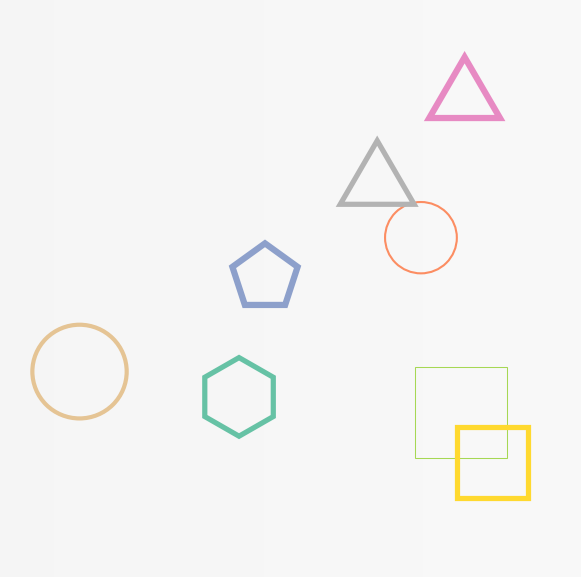[{"shape": "hexagon", "thickness": 2.5, "radius": 0.34, "center": [0.411, 0.312]}, {"shape": "circle", "thickness": 1, "radius": 0.31, "center": [0.724, 0.588]}, {"shape": "pentagon", "thickness": 3, "radius": 0.29, "center": [0.456, 0.519]}, {"shape": "triangle", "thickness": 3, "radius": 0.35, "center": [0.799, 0.83]}, {"shape": "square", "thickness": 0.5, "radius": 0.39, "center": [0.794, 0.285]}, {"shape": "square", "thickness": 2.5, "radius": 0.31, "center": [0.847, 0.199]}, {"shape": "circle", "thickness": 2, "radius": 0.41, "center": [0.137, 0.356]}, {"shape": "triangle", "thickness": 2.5, "radius": 0.37, "center": [0.649, 0.682]}]